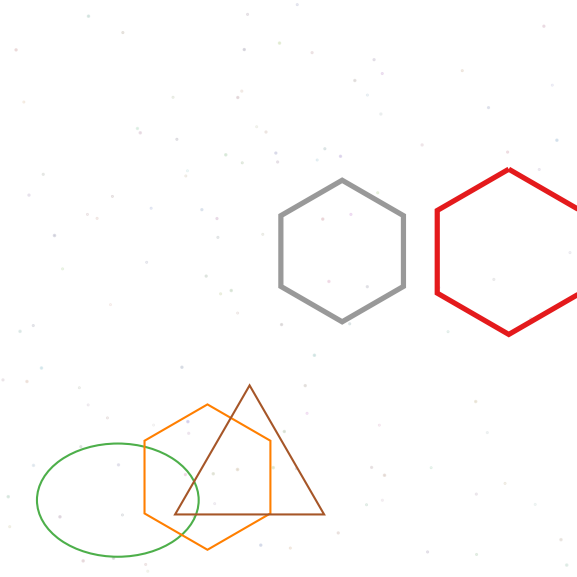[{"shape": "hexagon", "thickness": 2.5, "radius": 0.72, "center": [0.881, 0.563]}, {"shape": "oval", "thickness": 1, "radius": 0.7, "center": [0.204, 0.133]}, {"shape": "hexagon", "thickness": 1, "radius": 0.63, "center": [0.359, 0.173]}, {"shape": "triangle", "thickness": 1, "radius": 0.74, "center": [0.432, 0.183]}, {"shape": "hexagon", "thickness": 2.5, "radius": 0.61, "center": [0.592, 0.564]}]